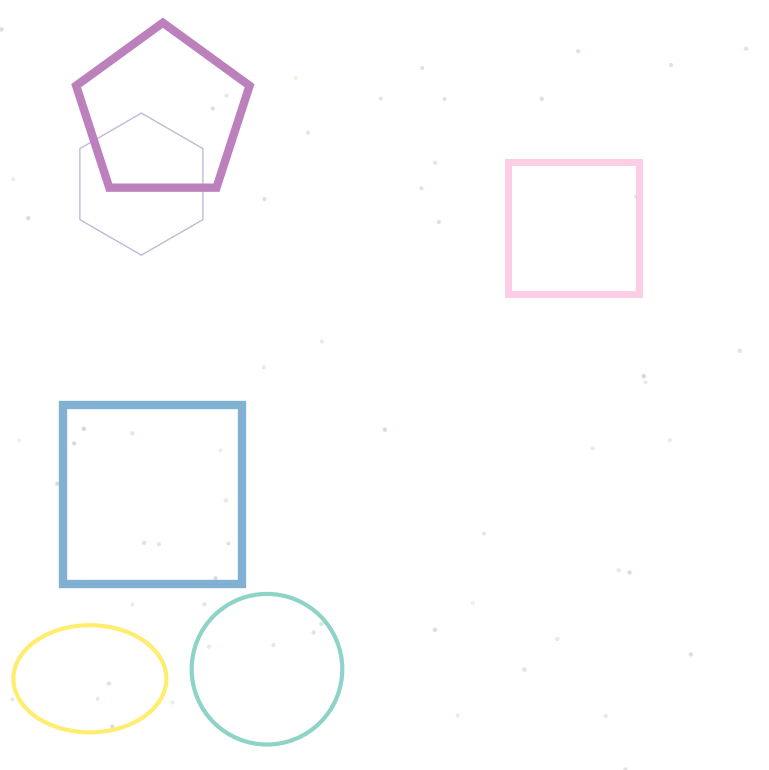[{"shape": "circle", "thickness": 1.5, "radius": 0.49, "center": [0.347, 0.131]}, {"shape": "hexagon", "thickness": 0.5, "radius": 0.46, "center": [0.184, 0.761]}, {"shape": "square", "thickness": 3, "radius": 0.58, "center": [0.198, 0.358]}, {"shape": "square", "thickness": 2.5, "radius": 0.43, "center": [0.745, 0.704]}, {"shape": "pentagon", "thickness": 3, "radius": 0.59, "center": [0.212, 0.852]}, {"shape": "oval", "thickness": 1.5, "radius": 0.5, "center": [0.117, 0.118]}]